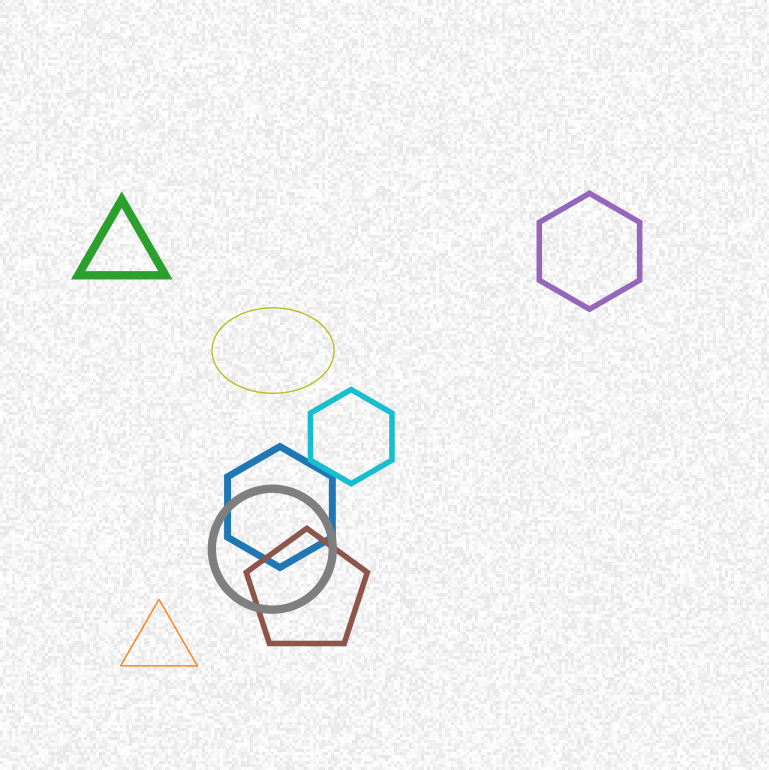[{"shape": "hexagon", "thickness": 2.5, "radius": 0.39, "center": [0.364, 0.342]}, {"shape": "triangle", "thickness": 0.5, "radius": 0.29, "center": [0.206, 0.164]}, {"shape": "triangle", "thickness": 3, "radius": 0.33, "center": [0.158, 0.675]}, {"shape": "hexagon", "thickness": 2, "radius": 0.38, "center": [0.766, 0.674]}, {"shape": "pentagon", "thickness": 2, "radius": 0.41, "center": [0.398, 0.231]}, {"shape": "circle", "thickness": 3, "radius": 0.39, "center": [0.354, 0.287]}, {"shape": "oval", "thickness": 0.5, "radius": 0.4, "center": [0.355, 0.545]}, {"shape": "hexagon", "thickness": 2, "radius": 0.31, "center": [0.456, 0.433]}]